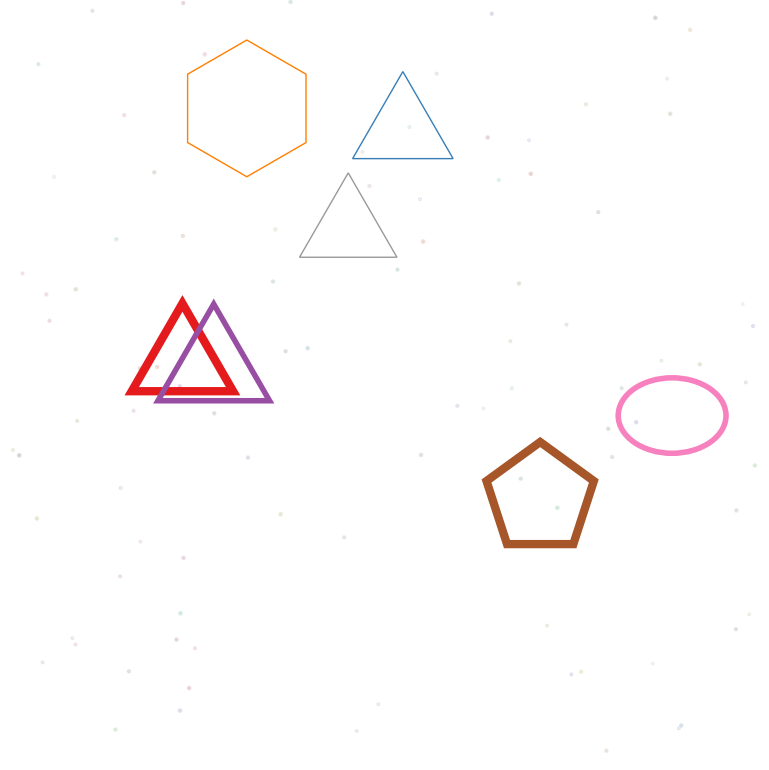[{"shape": "triangle", "thickness": 3, "radius": 0.38, "center": [0.237, 0.53]}, {"shape": "triangle", "thickness": 0.5, "radius": 0.38, "center": [0.523, 0.832]}, {"shape": "triangle", "thickness": 2, "radius": 0.42, "center": [0.278, 0.521]}, {"shape": "hexagon", "thickness": 0.5, "radius": 0.44, "center": [0.321, 0.859]}, {"shape": "pentagon", "thickness": 3, "radius": 0.37, "center": [0.702, 0.353]}, {"shape": "oval", "thickness": 2, "radius": 0.35, "center": [0.873, 0.46]}, {"shape": "triangle", "thickness": 0.5, "radius": 0.37, "center": [0.452, 0.702]}]